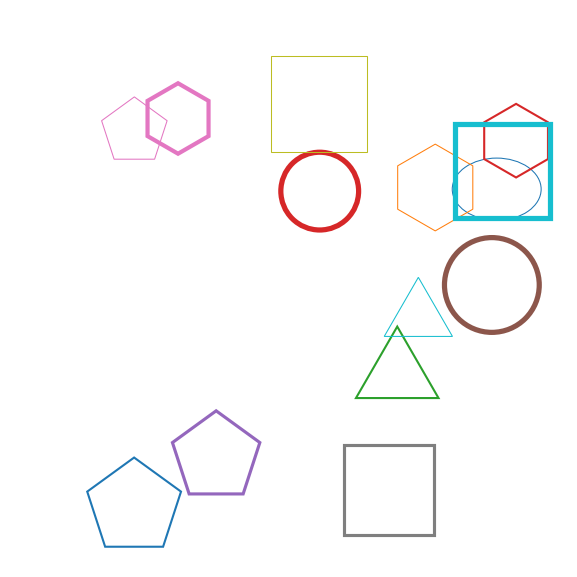[{"shape": "oval", "thickness": 0.5, "radius": 0.38, "center": [0.86, 0.672]}, {"shape": "pentagon", "thickness": 1, "radius": 0.43, "center": [0.232, 0.121]}, {"shape": "hexagon", "thickness": 0.5, "radius": 0.38, "center": [0.754, 0.674]}, {"shape": "triangle", "thickness": 1, "radius": 0.41, "center": [0.688, 0.351]}, {"shape": "circle", "thickness": 2.5, "radius": 0.34, "center": [0.554, 0.668]}, {"shape": "hexagon", "thickness": 1, "radius": 0.32, "center": [0.894, 0.756]}, {"shape": "pentagon", "thickness": 1.5, "radius": 0.4, "center": [0.374, 0.208]}, {"shape": "circle", "thickness": 2.5, "radius": 0.41, "center": [0.852, 0.506]}, {"shape": "pentagon", "thickness": 0.5, "radius": 0.3, "center": [0.233, 0.772]}, {"shape": "hexagon", "thickness": 2, "radius": 0.3, "center": [0.308, 0.794]}, {"shape": "square", "thickness": 1.5, "radius": 0.39, "center": [0.674, 0.15]}, {"shape": "square", "thickness": 0.5, "radius": 0.41, "center": [0.553, 0.819]}, {"shape": "triangle", "thickness": 0.5, "radius": 0.34, "center": [0.724, 0.451]}, {"shape": "square", "thickness": 2.5, "radius": 0.41, "center": [0.87, 0.703]}]